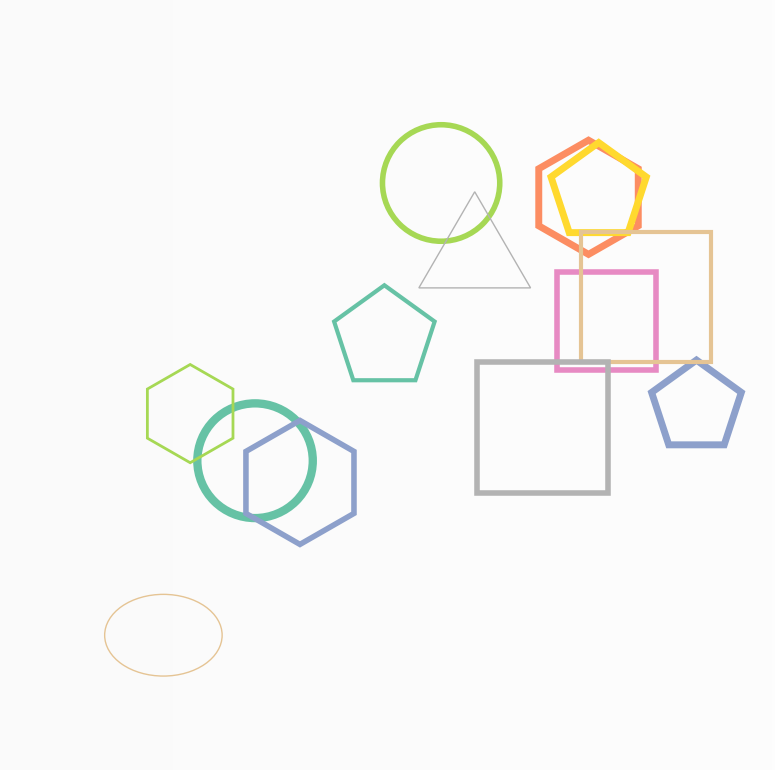[{"shape": "circle", "thickness": 3, "radius": 0.37, "center": [0.329, 0.402]}, {"shape": "pentagon", "thickness": 1.5, "radius": 0.34, "center": [0.496, 0.561]}, {"shape": "hexagon", "thickness": 2.5, "radius": 0.37, "center": [0.759, 0.744]}, {"shape": "hexagon", "thickness": 2, "radius": 0.4, "center": [0.387, 0.373]}, {"shape": "pentagon", "thickness": 2.5, "radius": 0.3, "center": [0.899, 0.472]}, {"shape": "square", "thickness": 2, "radius": 0.32, "center": [0.783, 0.583]}, {"shape": "hexagon", "thickness": 1, "radius": 0.32, "center": [0.245, 0.463]}, {"shape": "circle", "thickness": 2, "radius": 0.38, "center": [0.569, 0.762]}, {"shape": "pentagon", "thickness": 2.5, "radius": 0.32, "center": [0.772, 0.75]}, {"shape": "oval", "thickness": 0.5, "radius": 0.38, "center": [0.211, 0.175]}, {"shape": "square", "thickness": 1.5, "radius": 0.42, "center": [0.834, 0.615]}, {"shape": "square", "thickness": 2, "radius": 0.42, "center": [0.7, 0.445]}, {"shape": "triangle", "thickness": 0.5, "radius": 0.42, "center": [0.613, 0.668]}]